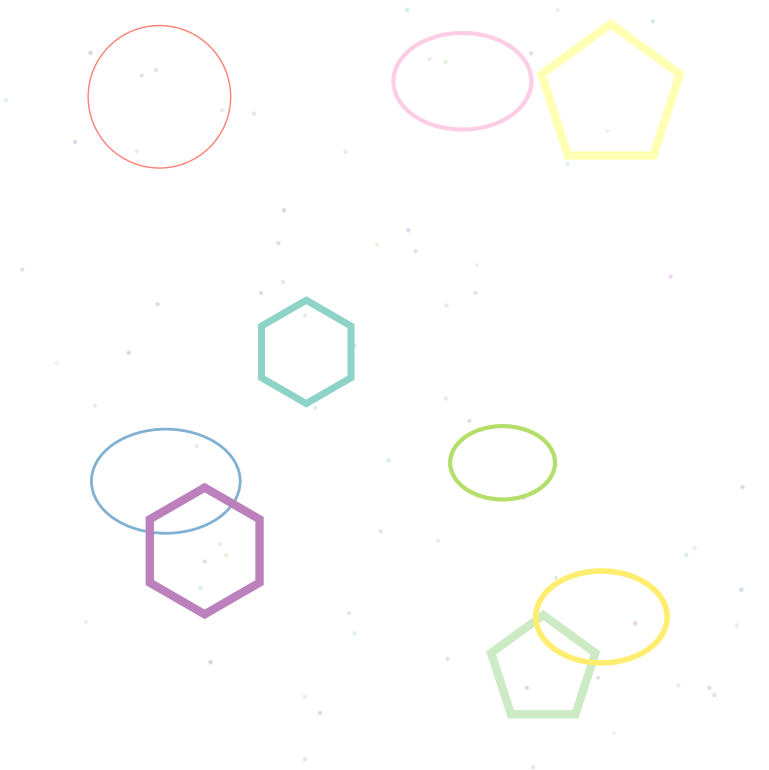[{"shape": "hexagon", "thickness": 2.5, "radius": 0.34, "center": [0.398, 0.543]}, {"shape": "pentagon", "thickness": 3, "radius": 0.47, "center": [0.793, 0.874]}, {"shape": "circle", "thickness": 0.5, "radius": 0.46, "center": [0.207, 0.874]}, {"shape": "oval", "thickness": 1, "radius": 0.48, "center": [0.215, 0.375]}, {"shape": "oval", "thickness": 1.5, "radius": 0.34, "center": [0.653, 0.399]}, {"shape": "oval", "thickness": 1.5, "radius": 0.45, "center": [0.601, 0.894]}, {"shape": "hexagon", "thickness": 3, "radius": 0.41, "center": [0.266, 0.284]}, {"shape": "pentagon", "thickness": 3, "radius": 0.36, "center": [0.705, 0.13]}, {"shape": "oval", "thickness": 2, "radius": 0.43, "center": [0.781, 0.199]}]